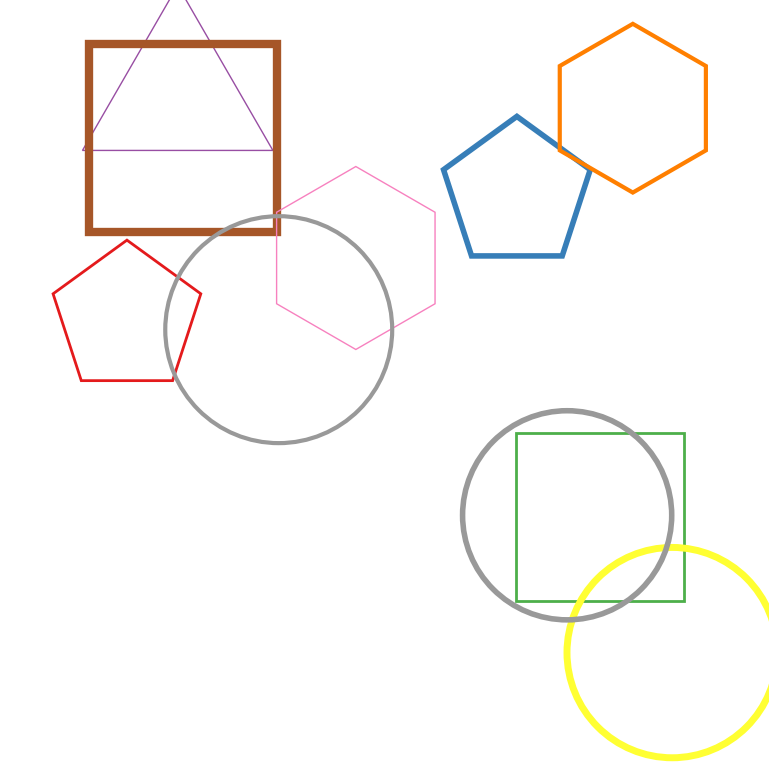[{"shape": "pentagon", "thickness": 1, "radius": 0.5, "center": [0.165, 0.587]}, {"shape": "pentagon", "thickness": 2, "radius": 0.5, "center": [0.671, 0.749]}, {"shape": "square", "thickness": 1, "radius": 0.55, "center": [0.779, 0.329]}, {"shape": "triangle", "thickness": 0.5, "radius": 0.71, "center": [0.231, 0.876]}, {"shape": "hexagon", "thickness": 1.5, "radius": 0.55, "center": [0.822, 0.859]}, {"shape": "circle", "thickness": 2.5, "radius": 0.68, "center": [0.873, 0.152]}, {"shape": "square", "thickness": 3, "radius": 0.61, "center": [0.238, 0.821]}, {"shape": "hexagon", "thickness": 0.5, "radius": 0.59, "center": [0.462, 0.665]}, {"shape": "circle", "thickness": 2, "radius": 0.68, "center": [0.737, 0.331]}, {"shape": "circle", "thickness": 1.5, "radius": 0.74, "center": [0.362, 0.572]}]